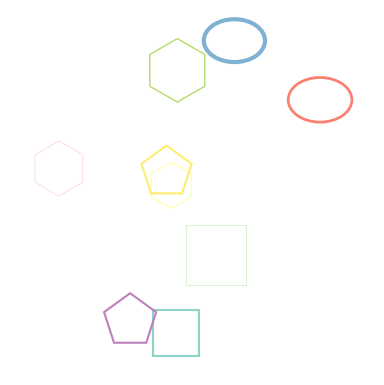[{"shape": "square", "thickness": 1.5, "radius": 0.3, "center": [0.458, 0.136]}, {"shape": "hexagon", "thickness": 1, "radius": 0.3, "center": [0.445, 0.519]}, {"shape": "oval", "thickness": 2, "radius": 0.41, "center": [0.831, 0.741]}, {"shape": "oval", "thickness": 3, "radius": 0.4, "center": [0.609, 0.894]}, {"shape": "hexagon", "thickness": 1, "radius": 0.41, "center": [0.461, 0.817]}, {"shape": "hexagon", "thickness": 0.5, "radius": 0.36, "center": [0.153, 0.562]}, {"shape": "pentagon", "thickness": 1.5, "radius": 0.36, "center": [0.338, 0.167]}, {"shape": "square", "thickness": 0.5, "radius": 0.39, "center": [0.561, 0.339]}, {"shape": "pentagon", "thickness": 1.5, "radius": 0.34, "center": [0.433, 0.553]}]